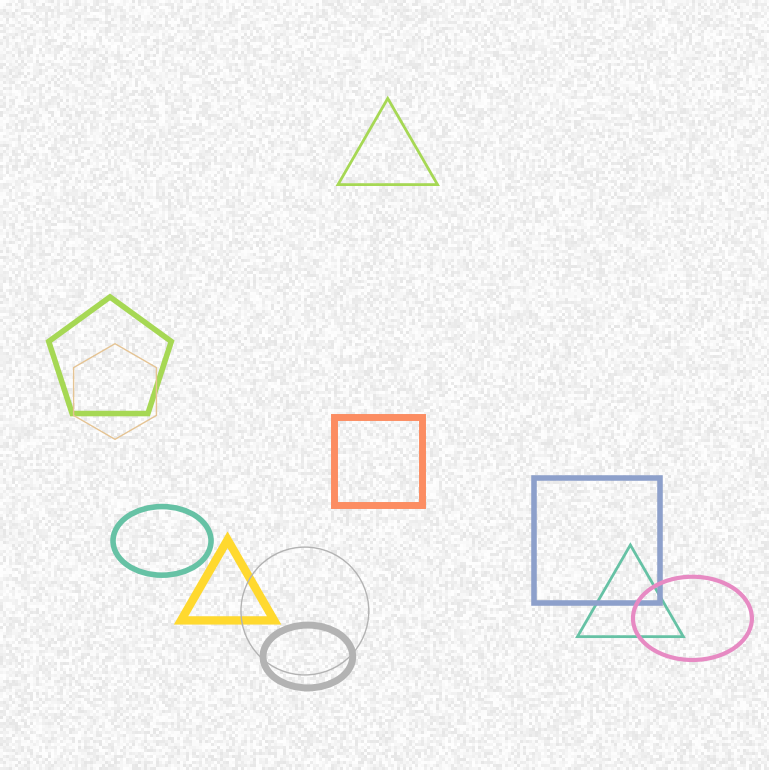[{"shape": "triangle", "thickness": 1, "radius": 0.4, "center": [0.819, 0.213]}, {"shape": "oval", "thickness": 2, "radius": 0.32, "center": [0.21, 0.298]}, {"shape": "square", "thickness": 2.5, "radius": 0.29, "center": [0.491, 0.401]}, {"shape": "square", "thickness": 2, "radius": 0.41, "center": [0.775, 0.298]}, {"shape": "oval", "thickness": 1.5, "radius": 0.39, "center": [0.899, 0.197]}, {"shape": "pentagon", "thickness": 2, "radius": 0.42, "center": [0.143, 0.531]}, {"shape": "triangle", "thickness": 1, "radius": 0.37, "center": [0.504, 0.798]}, {"shape": "triangle", "thickness": 3, "radius": 0.35, "center": [0.296, 0.229]}, {"shape": "hexagon", "thickness": 0.5, "radius": 0.31, "center": [0.149, 0.492]}, {"shape": "oval", "thickness": 2.5, "radius": 0.29, "center": [0.4, 0.147]}, {"shape": "circle", "thickness": 0.5, "radius": 0.42, "center": [0.396, 0.206]}]